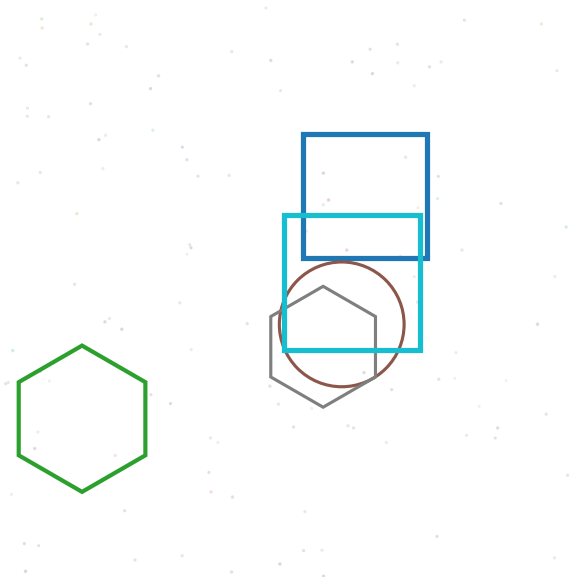[{"shape": "square", "thickness": 2.5, "radius": 0.54, "center": [0.632, 0.66]}, {"shape": "hexagon", "thickness": 2, "radius": 0.63, "center": [0.142, 0.274]}, {"shape": "circle", "thickness": 1.5, "radius": 0.54, "center": [0.592, 0.437]}, {"shape": "hexagon", "thickness": 1.5, "radius": 0.52, "center": [0.56, 0.399]}, {"shape": "square", "thickness": 2.5, "radius": 0.59, "center": [0.609, 0.51]}]